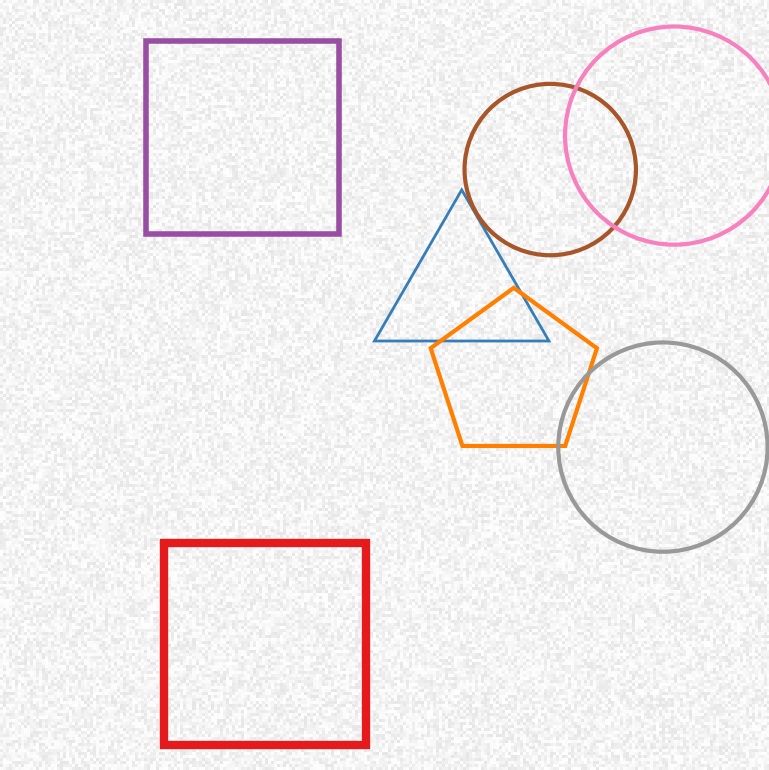[{"shape": "square", "thickness": 3, "radius": 0.66, "center": [0.344, 0.163]}, {"shape": "triangle", "thickness": 1, "radius": 0.65, "center": [0.6, 0.623]}, {"shape": "square", "thickness": 2, "radius": 0.63, "center": [0.314, 0.822]}, {"shape": "pentagon", "thickness": 1.5, "radius": 0.57, "center": [0.667, 0.513]}, {"shape": "circle", "thickness": 1.5, "radius": 0.56, "center": [0.715, 0.78]}, {"shape": "circle", "thickness": 1.5, "radius": 0.71, "center": [0.875, 0.824]}, {"shape": "circle", "thickness": 1.5, "radius": 0.68, "center": [0.861, 0.419]}]